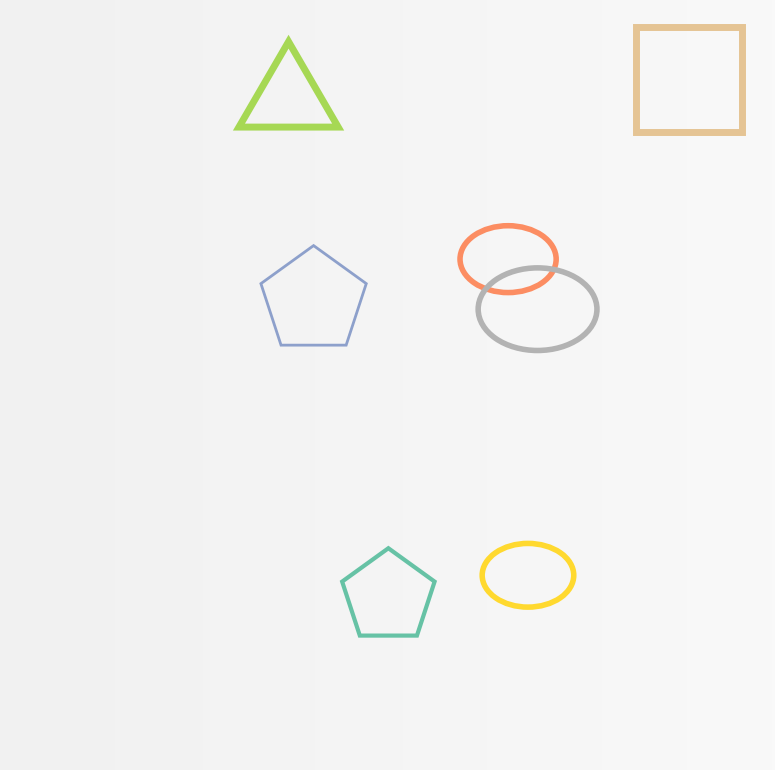[{"shape": "pentagon", "thickness": 1.5, "radius": 0.31, "center": [0.501, 0.225]}, {"shape": "oval", "thickness": 2, "radius": 0.31, "center": [0.656, 0.663]}, {"shape": "pentagon", "thickness": 1, "radius": 0.36, "center": [0.405, 0.61]}, {"shape": "triangle", "thickness": 2.5, "radius": 0.37, "center": [0.372, 0.872]}, {"shape": "oval", "thickness": 2, "radius": 0.3, "center": [0.681, 0.253]}, {"shape": "square", "thickness": 2.5, "radius": 0.34, "center": [0.89, 0.897]}, {"shape": "oval", "thickness": 2, "radius": 0.38, "center": [0.694, 0.598]}]